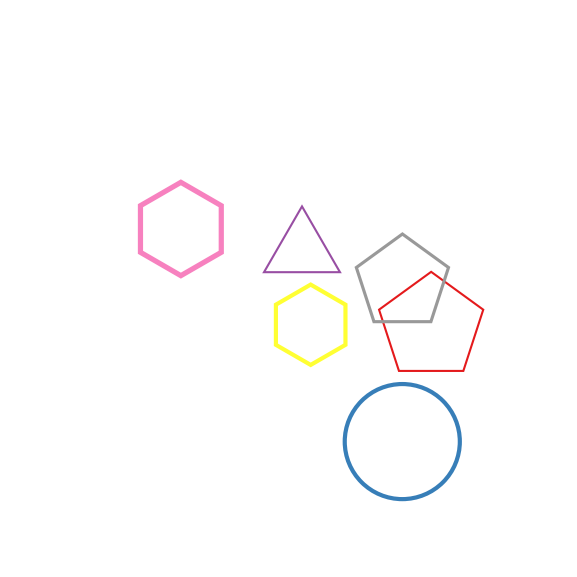[{"shape": "pentagon", "thickness": 1, "radius": 0.47, "center": [0.747, 0.434]}, {"shape": "circle", "thickness": 2, "radius": 0.5, "center": [0.697, 0.234]}, {"shape": "triangle", "thickness": 1, "radius": 0.38, "center": [0.523, 0.566]}, {"shape": "hexagon", "thickness": 2, "radius": 0.35, "center": [0.538, 0.437]}, {"shape": "hexagon", "thickness": 2.5, "radius": 0.4, "center": [0.313, 0.603]}, {"shape": "pentagon", "thickness": 1.5, "radius": 0.42, "center": [0.697, 0.51]}]